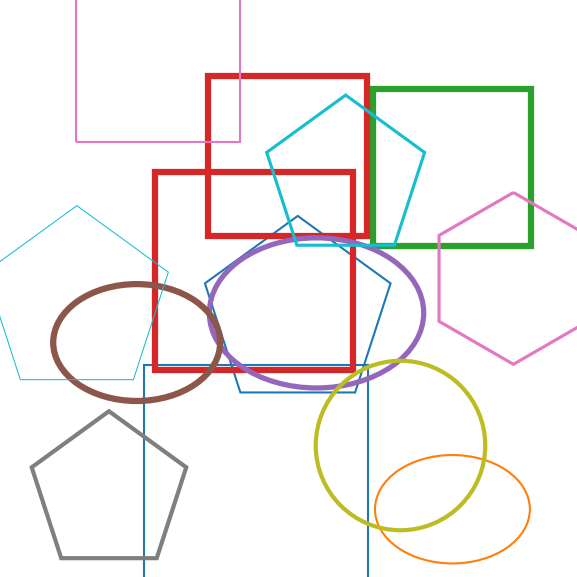[{"shape": "square", "thickness": 1, "radius": 0.97, "center": [0.443, 0.172]}, {"shape": "pentagon", "thickness": 1, "radius": 0.84, "center": [0.516, 0.456]}, {"shape": "oval", "thickness": 1, "radius": 0.67, "center": [0.783, 0.117]}, {"shape": "square", "thickness": 3, "radius": 0.68, "center": [0.782, 0.709]}, {"shape": "square", "thickness": 3, "radius": 0.86, "center": [0.44, 0.53]}, {"shape": "square", "thickness": 3, "radius": 0.69, "center": [0.497, 0.729]}, {"shape": "oval", "thickness": 2.5, "radius": 0.93, "center": [0.548, 0.457]}, {"shape": "oval", "thickness": 3, "radius": 0.72, "center": [0.237, 0.406]}, {"shape": "hexagon", "thickness": 1.5, "radius": 0.74, "center": [0.889, 0.517]}, {"shape": "square", "thickness": 1, "radius": 0.71, "center": [0.273, 0.896]}, {"shape": "pentagon", "thickness": 2, "radius": 0.7, "center": [0.189, 0.146]}, {"shape": "circle", "thickness": 2, "radius": 0.73, "center": [0.693, 0.228]}, {"shape": "pentagon", "thickness": 0.5, "radius": 0.83, "center": [0.133, 0.476]}, {"shape": "pentagon", "thickness": 1.5, "radius": 0.72, "center": [0.599, 0.691]}]